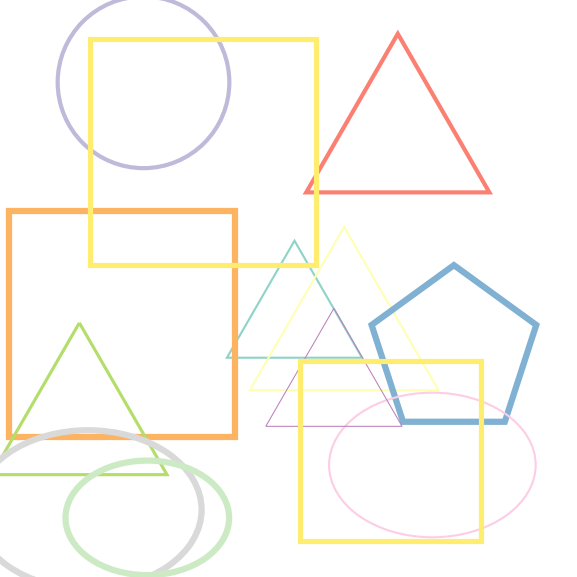[{"shape": "triangle", "thickness": 1, "radius": 0.68, "center": [0.51, 0.447]}, {"shape": "triangle", "thickness": 1, "radius": 0.94, "center": [0.596, 0.418]}, {"shape": "circle", "thickness": 2, "radius": 0.74, "center": [0.248, 0.857]}, {"shape": "triangle", "thickness": 2, "radius": 0.92, "center": [0.689, 0.758]}, {"shape": "pentagon", "thickness": 3, "radius": 0.75, "center": [0.786, 0.39]}, {"shape": "square", "thickness": 3, "radius": 0.98, "center": [0.211, 0.438]}, {"shape": "triangle", "thickness": 1.5, "radius": 0.88, "center": [0.137, 0.265]}, {"shape": "oval", "thickness": 1, "radius": 0.89, "center": [0.749, 0.194]}, {"shape": "oval", "thickness": 3, "radius": 0.98, "center": [0.153, 0.117]}, {"shape": "triangle", "thickness": 0.5, "radius": 0.68, "center": [0.578, 0.329]}, {"shape": "oval", "thickness": 3, "radius": 0.71, "center": [0.255, 0.102]}, {"shape": "square", "thickness": 2.5, "radius": 0.97, "center": [0.351, 0.736]}, {"shape": "square", "thickness": 2.5, "radius": 0.78, "center": [0.676, 0.218]}]